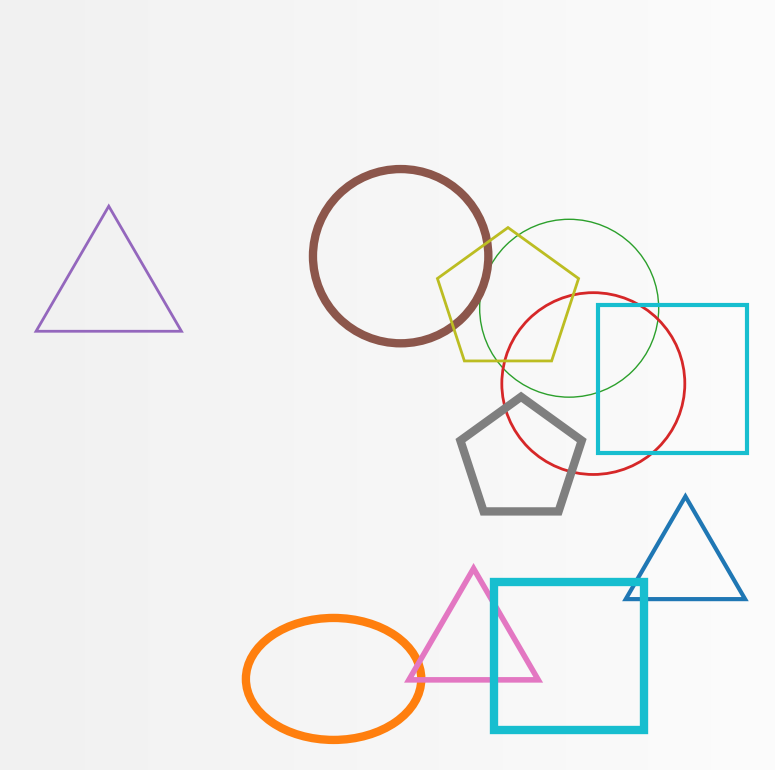[{"shape": "triangle", "thickness": 1.5, "radius": 0.44, "center": [0.884, 0.266]}, {"shape": "oval", "thickness": 3, "radius": 0.57, "center": [0.43, 0.118]}, {"shape": "circle", "thickness": 0.5, "radius": 0.58, "center": [0.734, 0.6]}, {"shape": "circle", "thickness": 1, "radius": 0.59, "center": [0.766, 0.502]}, {"shape": "triangle", "thickness": 1, "radius": 0.54, "center": [0.14, 0.624]}, {"shape": "circle", "thickness": 3, "radius": 0.57, "center": [0.517, 0.667]}, {"shape": "triangle", "thickness": 2, "radius": 0.48, "center": [0.611, 0.165]}, {"shape": "pentagon", "thickness": 3, "radius": 0.41, "center": [0.672, 0.402]}, {"shape": "pentagon", "thickness": 1, "radius": 0.48, "center": [0.655, 0.609]}, {"shape": "square", "thickness": 1.5, "radius": 0.48, "center": [0.868, 0.508]}, {"shape": "square", "thickness": 3, "radius": 0.48, "center": [0.734, 0.148]}]